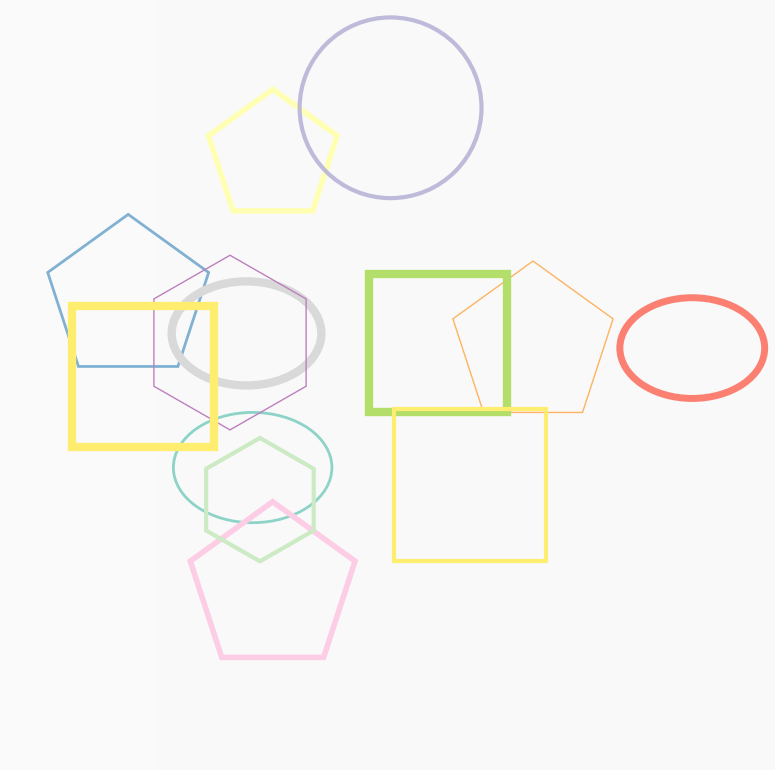[{"shape": "oval", "thickness": 1, "radius": 0.51, "center": [0.326, 0.393]}, {"shape": "pentagon", "thickness": 2, "radius": 0.44, "center": [0.352, 0.797]}, {"shape": "circle", "thickness": 1.5, "radius": 0.59, "center": [0.504, 0.86]}, {"shape": "oval", "thickness": 2.5, "radius": 0.47, "center": [0.893, 0.548]}, {"shape": "pentagon", "thickness": 1, "radius": 0.55, "center": [0.165, 0.612]}, {"shape": "pentagon", "thickness": 0.5, "radius": 0.54, "center": [0.688, 0.552]}, {"shape": "square", "thickness": 3, "radius": 0.45, "center": [0.565, 0.554]}, {"shape": "pentagon", "thickness": 2, "radius": 0.56, "center": [0.352, 0.237]}, {"shape": "oval", "thickness": 3, "radius": 0.48, "center": [0.318, 0.567]}, {"shape": "hexagon", "thickness": 0.5, "radius": 0.57, "center": [0.297, 0.555]}, {"shape": "hexagon", "thickness": 1.5, "radius": 0.4, "center": [0.335, 0.351]}, {"shape": "square", "thickness": 3, "radius": 0.46, "center": [0.185, 0.511]}, {"shape": "square", "thickness": 1.5, "radius": 0.49, "center": [0.606, 0.37]}]